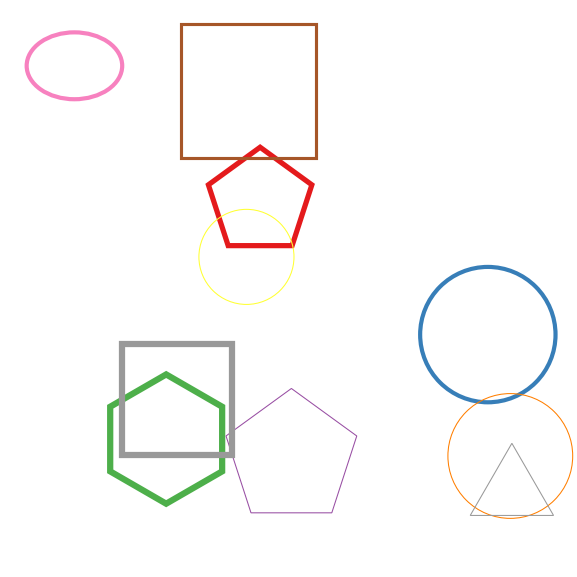[{"shape": "pentagon", "thickness": 2.5, "radius": 0.47, "center": [0.45, 0.65]}, {"shape": "circle", "thickness": 2, "radius": 0.59, "center": [0.845, 0.42]}, {"shape": "hexagon", "thickness": 3, "radius": 0.56, "center": [0.288, 0.239]}, {"shape": "pentagon", "thickness": 0.5, "radius": 0.6, "center": [0.505, 0.207]}, {"shape": "circle", "thickness": 0.5, "radius": 0.54, "center": [0.884, 0.21]}, {"shape": "circle", "thickness": 0.5, "radius": 0.41, "center": [0.427, 0.554]}, {"shape": "square", "thickness": 1.5, "radius": 0.58, "center": [0.43, 0.842]}, {"shape": "oval", "thickness": 2, "radius": 0.41, "center": [0.129, 0.885]}, {"shape": "square", "thickness": 3, "radius": 0.48, "center": [0.306, 0.307]}, {"shape": "triangle", "thickness": 0.5, "radius": 0.42, "center": [0.886, 0.148]}]